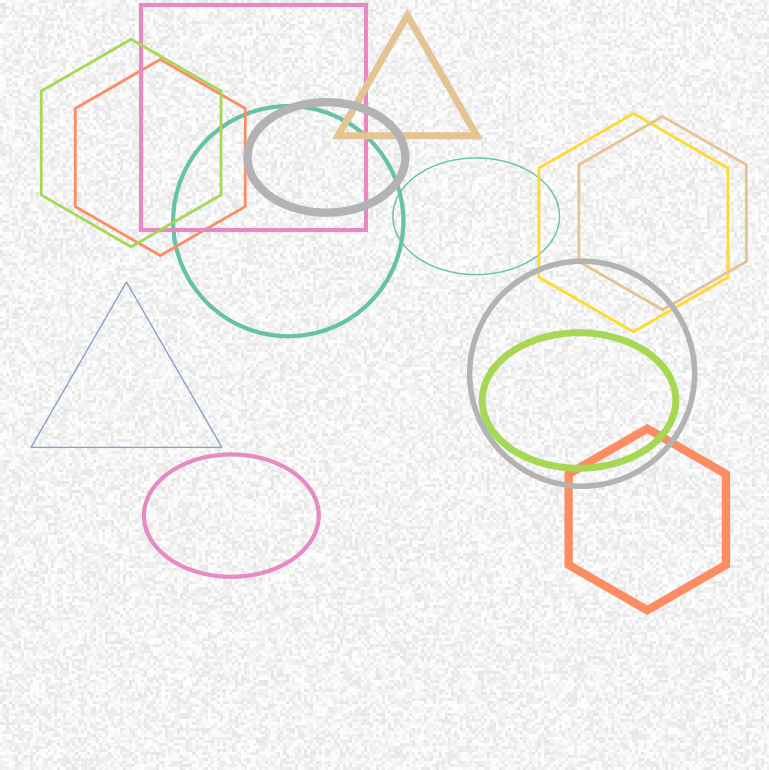[{"shape": "oval", "thickness": 0.5, "radius": 0.54, "center": [0.618, 0.719]}, {"shape": "circle", "thickness": 1.5, "radius": 0.75, "center": [0.374, 0.713]}, {"shape": "hexagon", "thickness": 1, "radius": 0.64, "center": [0.208, 0.795]}, {"shape": "hexagon", "thickness": 3, "radius": 0.59, "center": [0.841, 0.325]}, {"shape": "triangle", "thickness": 0.5, "radius": 0.72, "center": [0.164, 0.491]}, {"shape": "oval", "thickness": 1.5, "radius": 0.57, "center": [0.3, 0.33]}, {"shape": "square", "thickness": 1.5, "radius": 0.73, "center": [0.329, 0.847]}, {"shape": "oval", "thickness": 2.5, "radius": 0.63, "center": [0.752, 0.48]}, {"shape": "hexagon", "thickness": 1, "radius": 0.67, "center": [0.17, 0.814]}, {"shape": "hexagon", "thickness": 1, "radius": 0.71, "center": [0.823, 0.711]}, {"shape": "triangle", "thickness": 2.5, "radius": 0.52, "center": [0.529, 0.876]}, {"shape": "hexagon", "thickness": 1, "radius": 0.63, "center": [0.861, 0.723]}, {"shape": "circle", "thickness": 2, "radius": 0.73, "center": [0.756, 0.515]}, {"shape": "oval", "thickness": 3, "radius": 0.51, "center": [0.424, 0.796]}]